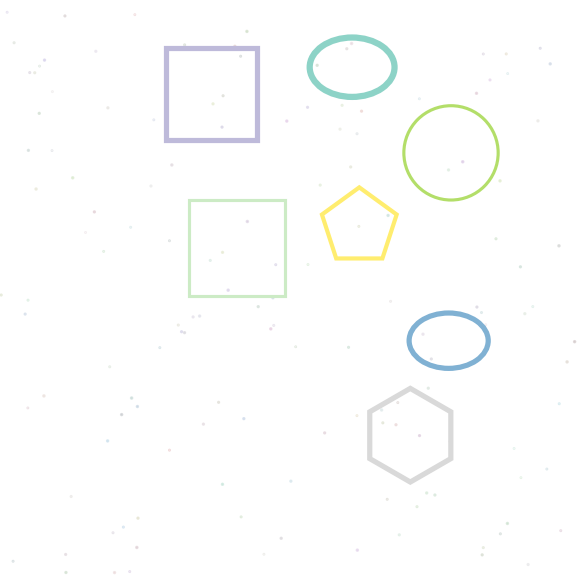[{"shape": "oval", "thickness": 3, "radius": 0.37, "center": [0.61, 0.883]}, {"shape": "square", "thickness": 2.5, "radius": 0.4, "center": [0.366, 0.836]}, {"shape": "oval", "thickness": 2.5, "radius": 0.34, "center": [0.777, 0.409]}, {"shape": "circle", "thickness": 1.5, "radius": 0.41, "center": [0.781, 0.734]}, {"shape": "hexagon", "thickness": 2.5, "radius": 0.41, "center": [0.71, 0.246]}, {"shape": "square", "thickness": 1.5, "radius": 0.42, "center": [0.411, 0.57]}, {"shape": "pentagon", "thickness": 2, "radius": 0.34, "center": [0.622, 0.607]}]